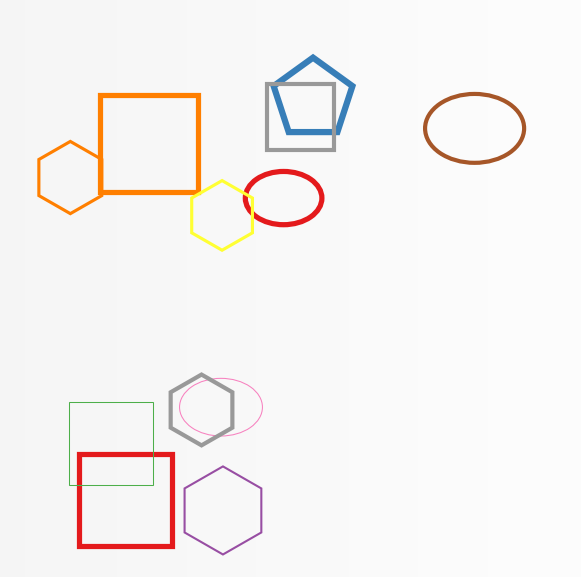[{"shape": "oval", "thickness": 2.5, "radius": 0.33, "center": [0.488, 0.656]}, {"shape": "square", "thickness": 2.5, "radius": 0.4, "center": [0.216, 0.133]}, {"shape": "pentagon", "thickness": 3, "radius": 0.36, "center": [0.539, 0.828]}, {"shape": "square", "thickness": 0.5, "radius": 0.36, "center": [0.191, 0.231]}, {"shape": "hexagon", "thickness": 1, "radius": 0.38, "center": [0.384, 0.115]}, {"shape": "square", "thickness": 2.5, "radius": 0.42, "center": [0.257, 0.751]}, {"shape": "hexagon", "thickness": 1.5, "radius": 0.31, "center": [0.121, 0.692]}, {"shape": "hexagon", "thickness": 1.5, "radius": 0.3, "center": [0.382, 0.626]}, {"shape": "oval", "thickness": 2, "radius": 0.43, "center": [0.817, 0.777]}, {"shape": "oval", "thickness": 0.5, "radius": 0.36, "center": [0.38, 0.294]}, {"shape": "square", "thickness": 2, "radius": 0.29, "center": [0.517, 0.797]}, {"shape": "hexagon", "thickness": 2, "radius": 0.31, "center": [0.347, 0.289]}]